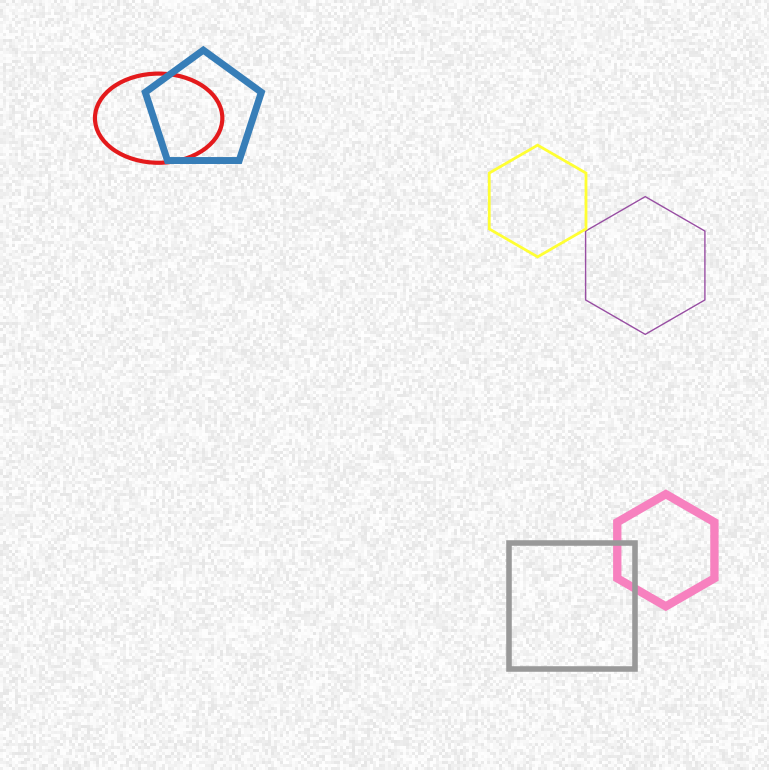[{"shape": "oval", "thickness": 1.5, "radius": 0.41, "center": [0.206, 0.847]}, {"shape": "pentagon", "thickness": 2.5, "radius": 0.4, "center": [0.264, 0.856]}, {"shape": "hexagon", "thickness": 0.5, "radius": 0.45, "center": [0.838, 0.655]}, {"shape": "hexagon", "thickness": 1, "radius": 0.36, "center": [0.698, 0.739]}, {"shape": "hexagon", "thickness": 3, "radius": 0.36, "center": [0.865, 0.285]}, {"shape": "square", "thickness": 2, "radius": 0.41, "center": [0.743, 0.212]}]